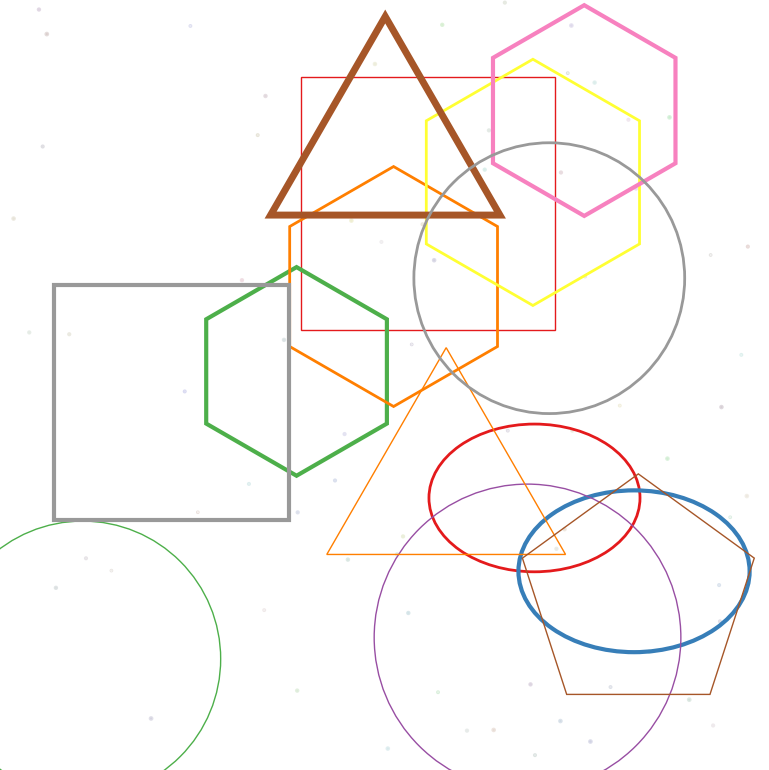[{"shape": "oval", "thickness": 1, "radius": 0.69, "center": [0.694, 0.353]}, {"shape": "square", "thickness": 0.5, "radius": 0.82, "center": [0.556, 0.736]}, {"shape": "oval", "thickness": 1.5, "radius": 0.75, "center": [0.823, 0.258]}, {"shape": "circle", "thickness": 0.5, "radius": 0.9, "center": [0.108, 0.144]}, {"shape": "hexagon", "thickness": 1.5, "radius": 0.68, "center": [0.385, 0.518]}, {"shape": "circle", "thickness": 0.5, "radius": 1.0, "center": [0.685, 0.172]}, {"shape": "triangle", "thickness": 0.5, "radius": 0.9, "center": [0.579, 0.369]}, {"shape": "hexagon", "thickness": 1, "radius": 0.78, "center": [0.511, 0.628]}, {"shape": "hexagon", "thickness": 1, "radius": 0.8, "center": [0.692, 0.763]}, {"shape": "pentagon", "thickness": 0.5, "radius": 0.79, "center": [0.829, 0.226]}, {"shape": "triangle", "thickness": 2.5, "radius": 0.86, "center": [0.5, 0.807]}, {"shape": "hexagon", "thickness": 1.5, "radius": 0.68, "center": [0.759, 0.856]}, {"shape": "circle", "thickness": 1, "radius": 0.88, "center": [0.713, 0.639]}, {"shape": "square", "thickness": 1.5, "radius": 0.76, "center": [0.223, 0.477]}]